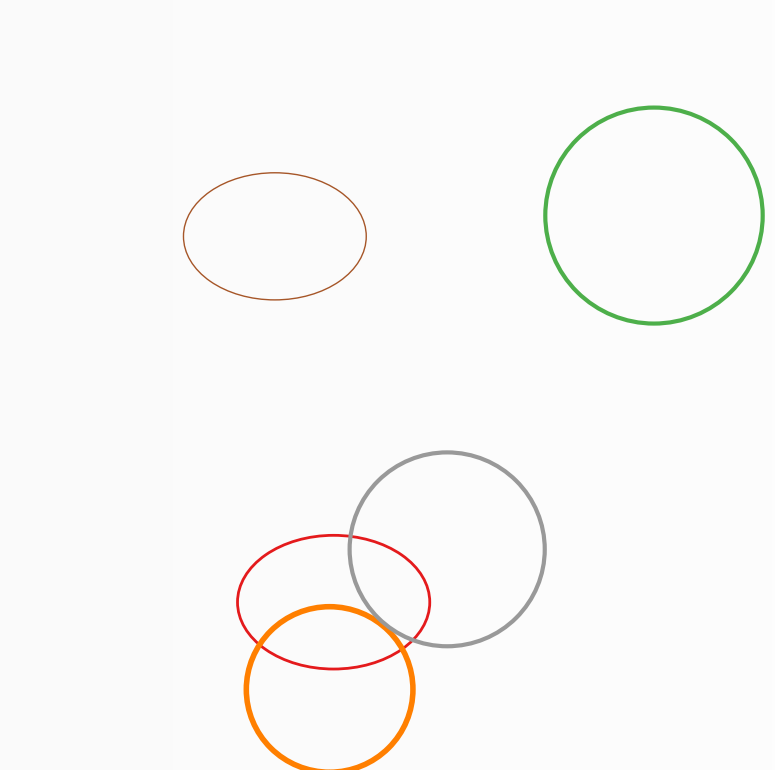[{"shape": "oval", "thickness": 1, "radius": 0.62, "center": [0.431, 0.218]}, {"shape": "circle", "thickness": 1.5, "radius": 0.7, "center": [0.844, 0.72]}, {"shape": "circle", "thickness": 2, "radius": 0.54, "center": [0.425, 0.105]}, {"shape": "oval", "thickness": 0.5, "radius": 0.59, "center": [0.355, 0.693]}, {"shape": "circle", "thickness": 1.5, "radius": 0.63, "center": [0.577, 0.287]}]